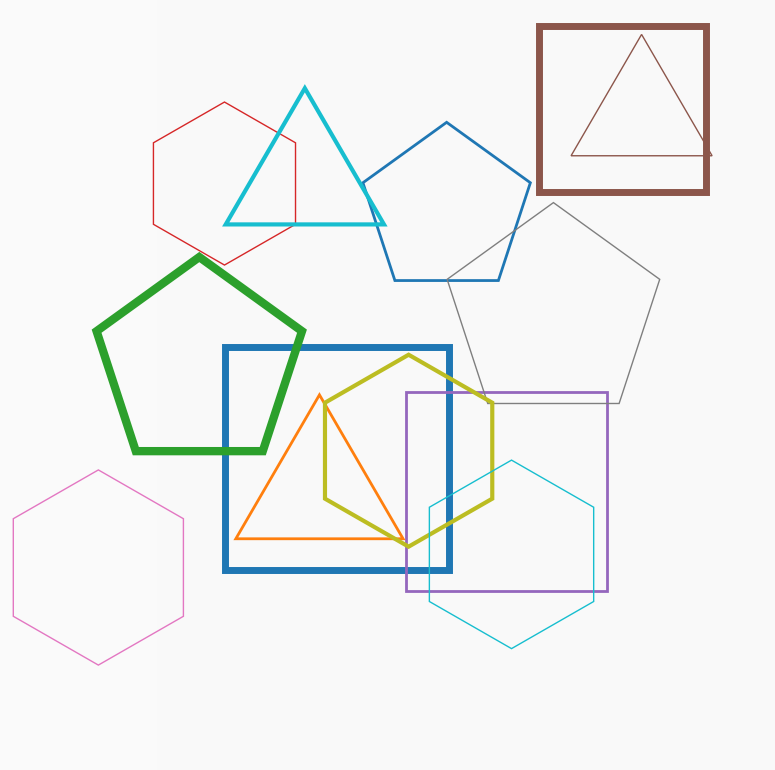[{"shape": "pentagon", "thickness": 1, "radius": 0.57, "center": [0.576, 0.728]}, {"shape": "square", "thickness": 2.5, "radius": 0.72, "center": [0.435, 0.405]}, {"shape": "triangle", "thickness": 1, "radius": 0.62, "center": [0.412, 0.363]}, {"shape": "pentagon", "thickness": 3, "radius": 0.7, "center": [0.257, 0.527]}, {"shape": "hexagon", "thickness": 0.5, "radius": 0.53, "center": [0.29, 0.762]}, {"shape": "square", "thickness": 1, "radius": 0.65, "center": [0.653, 0.362]}, {"shape": "triangle", "thickness": 0.5, "radius": 0.53, "center": [0.828, 0.85]}, {"shape": "square", "thickness": 2.5, "radius": 0.54, "center": [0.803, 0.859]}, {"shape": "hexagon", "thickness": 0.5, "radius": 0.63, "center": [0.127, 0.263]}, {"shape": "pentagon", "thickness": 0.5, "radius": 0.72, "center": [0.714, 0.593]}, {"shape": "hexagon", "thickness": 1.5, "radius": 0.62, "center": [0.527, 0.415]}, {"shape": "triangle", "thickness": 1.5, "radius": 0.59, "center": [0.393, 0.767]}, {"shape": "hexagon", "thickness": 0.5, "radius": 0.61, "center": [0.66, 0.28]}]